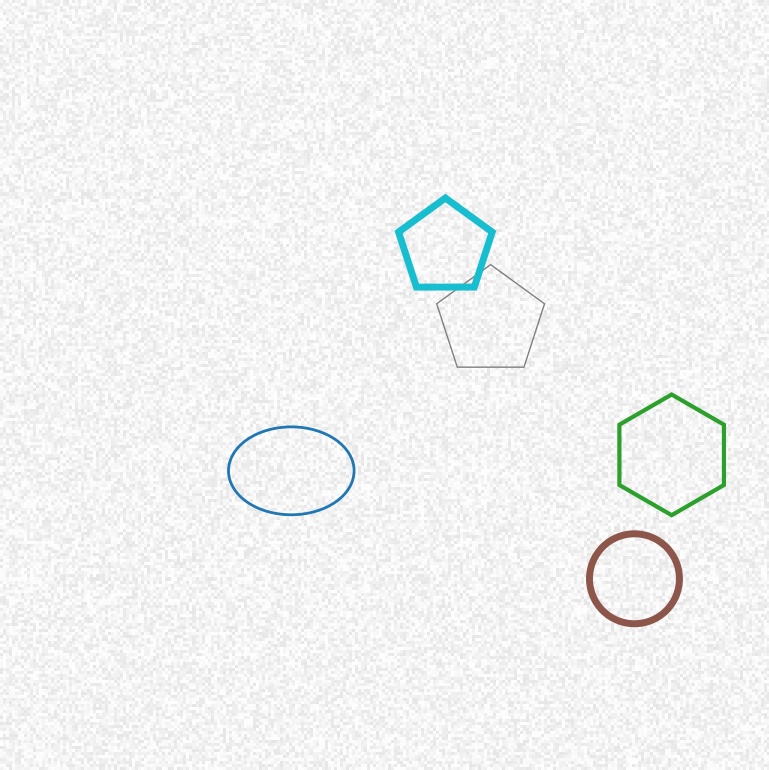[{"shape": "oval", "thickness": 1, "radius": 0.41, "center": [0.378, 0.389]}, {"shape": "hexagon", "thickness": 1.5, "radius": 0.39, "center": [0.872, 0.409]}, {"shape": "circle", "thickness": 2.5, "radius": 0.29, "center": [0.824, 0.248]}, {"shape": "pentagon", "thickness": 0.5, "radius": 0.37, "center": [0.637, 0.583]}, {"shape": "pentagon", "thickness": 2.5, "radius": 0.32, "center": [0.578, 0.679]}]